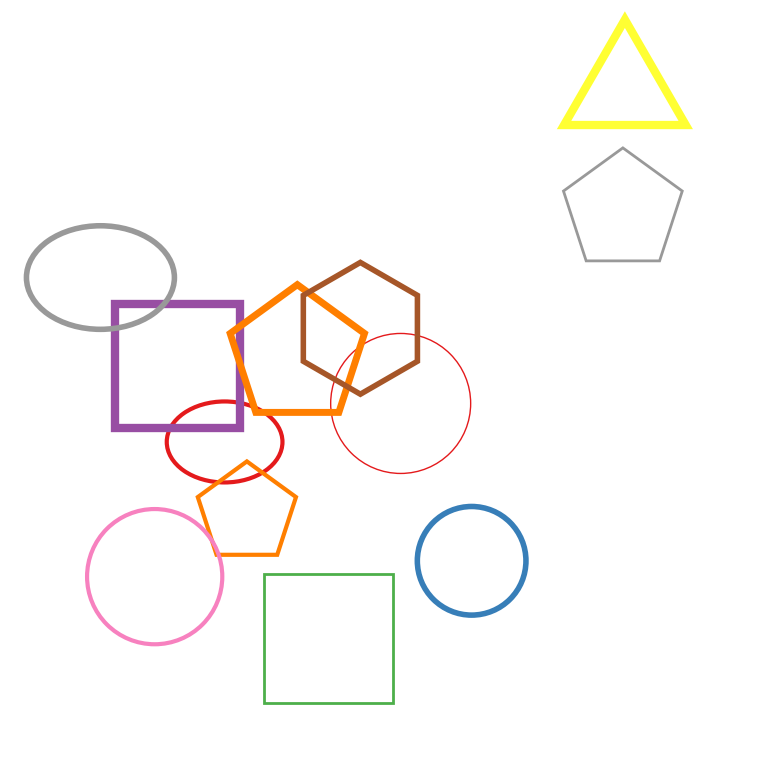[{"shape": "oval", "thickness": 1.5, "radius": 0.38, "center": [0.292, 0.426]}, {"shape": "circle", "thickness": 0.5, "radius": 0.45, "center": [0.52, 0.476]}, {"shape": "circle", "thickness": 2, "radius": 0.35, "center": [0.613, 0.272]}, {"shape": "square", "thickness": 1, "radius": 0.42, "center": [0.427, 0.171]}, {"shape": "square", "thickness": 3, "radius": 0.41, "center": [0.231, 0.525]}, {"shape": "pentagon", "thickness": 1.5, "radius": 0.34, "center": [0.321, 0.334]}, {"shape": "pentagon", "thickness": 2.5, "radius": 0.46, "center": [0.386, 0.539]}, {"shape": "triangle", "thickness": 3, "radius": 0.46, "center": [0.812, 0.883]}, {"shape": "hexagon", "thickness": 2, "radius": 0.43, "center": [0.468, 0.574]}, {"shape": "circle", "thickness": 1.5, "radius": 0.44, "center": [0.201, 0.251]}, {"shape": "oval", "thickness": 2, "radius": 0.48, "center": [0.13, 0.64]}, {"shape": "pentagon", "thickness": 1, "radius": 0.41, "center": [0.809, 0.727]}]